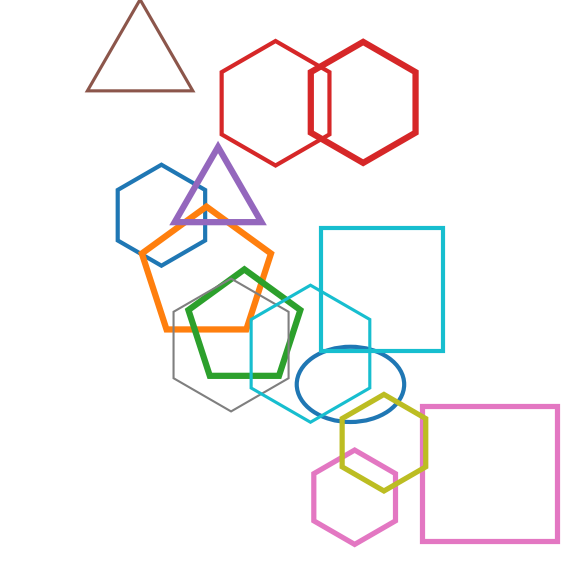[{"shape": "oval", "thickness": 2, "radius": 0.47, "center": [0.607, 0.334]}, {"shape": "hexagon", "thickness": 2, "radius": 0.44, "center": [0.28, 0.626]}, {"shape": "pentagon", "thickness": 3, "radius": 0.59, "center": [0.357, 0.524]}, {"shape": "pentagon", "thickness": 3, "radius": 0.51, "center": [0.423, 0.431]}, {"shape": "hexagon", "thickness": 2, "radius": 0.54, "center": [0.477, 0.82]}, {"shape": "hexagon", "thickness": 3, "radius": 0.52, "center": [0.629, 0.822]}, {"shape": "triangle", "thickness": 3, "radius": 0.43, "center": [0.378, 0.658]}, {"shape": "triangle", "thickness": 1.5, "radius": 0.53, "center": [0.243, 0.895]}, {"shape": "square", "thickness": 2.5, "radius": 0.58, "center": [0.847, 0.179]}, {"shape": "hexagon", "thickness": 2.5, "radius": 0.41, "center": [0.614, 0.138]}, {"shape": "hexagon", "thickness": 1, "radius": 0.58, "center": [0.4, 0.402]}, {"shape": "hexagon", "thickness": 2.5, "radius": 0.42, "center": [0.665, 0.233]}, {"shape": "hexagon", "thickness": 1.5, "radius": 0.59, "center": [0.538, 0.387]}, {"shape": "square", "thickness": 2, "radius": 0.53, "center": [0.661, 0.498]}]